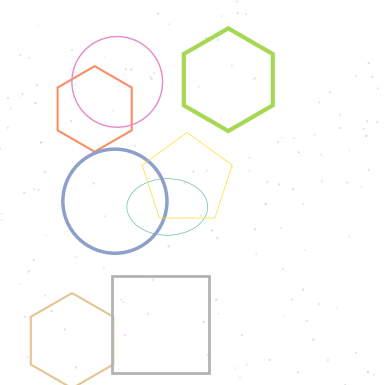[{"shape": "oval", "thickness": 0.5, "radius": 0.52, "center": [0.435, 0.462]}, {"shape": "hexagon", "thickness": 1.5, "radius": 0.56, "center": [0.246, 0.717]}, {"shape": "circle", "thickness": 2.5, "radius": 0.68, "center": [0.298, 0.477]}, {"shape": "circle", "thickness": 1, "radius": 0.59, "center": [0.304, 0.787]}, {"shape": "hexagon", "thickness": 3, "radius": 0.67, "center": [0.593, 0.793]}, {"shape": "pentagon", "thickness": 0.5, "radius": 0.61, "center": [0.486, 0.533]}, {"shape": "hexagon", "thickness": 1.5, "radius": 0.62, "center": [0.187, 0.115]}, {"shape": "square", "thickness": 2, "radius": 0.63, "center": [0.417, 0.157]}]